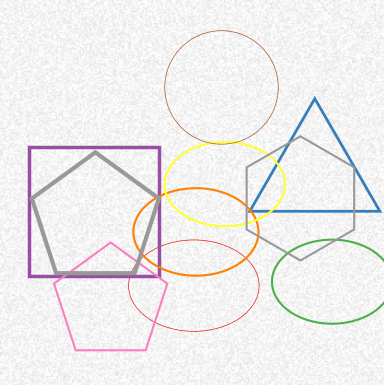[{"shape": "oval", "thickness": 0.5, "radius": 0.85, "center": [0.503, 0.258]}, {"shape": "triangle", "thickness": 2, "radius": 0.98, "center": [0.818, 0.549]}, {"shape": "oval", "thickness": 1.5, "radius": 0.78, "center": [0.862, 0.268]}, {"shape": "square", "thickness": 2.5, "radius": 0.84, "center": [0.244, 0.45]}, {"shape": "oval", "thickness": 1.5, "radius": 0.81, "center": [0.509, 0.398]}, {"shape": "oval", "thickness": 1.5, "radius": 0.78, "center": [0.584, 0.522]}, {"shape": "circle", "thickness": 0.5, "radius": 0.74, "center": [0.575, 0.773]}, {"shape": "pentagon", "thickness": 1.5, "radius": 0.77, "center": [0.287, 0.215]}, {"shape": "pentagon", "thickness": 3, "radius": 0.87, "center": [0.248, 0.431]}, {"shape": "hexagon", "thickness": 1.5, "radius": 0.81, "center": [0.78, 0.485]}]